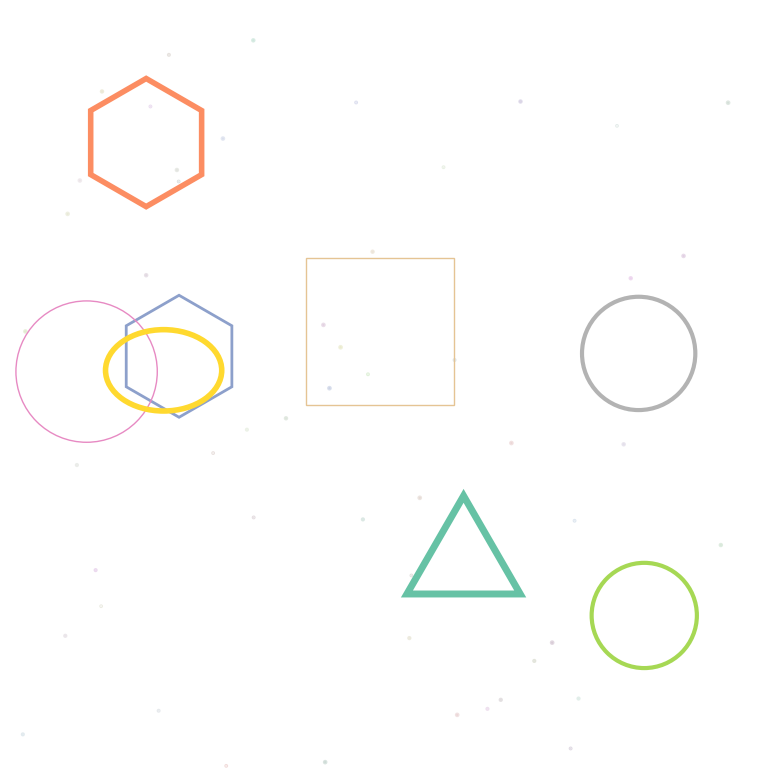[{"shape": "triangle", "thickness": 2.5, "radius": 0.42, "center": [0.602, 0.271]}, {"shape": "hexagon", "thickness": 2, "radius": 0.42, "center": [0.19, 0.815]}, {"shape": "hexagon", "thickness": 1, "radius": 0.4, "center": [0.233, 0.537]}, {"shape": "circle", "thickness": 0.5, "radius": 0.46, "center": [0.112, 0.517]}, {"shape": "circle", "thickness": 1.5, "radius": 0.34, "center": [0.837, 0.201]}, {"shape": "oval", "thickness": 2, "radius": 0.38, "center": [0.213, 0.519]}, {"shape": "square", "thickness": 0.5, "radius": 0.48, "center": [0.493, 0.569]}, {"shape": "circle", "thickness": 1.5, "radius": 0.37, "center": [0.829, 0.541]}]